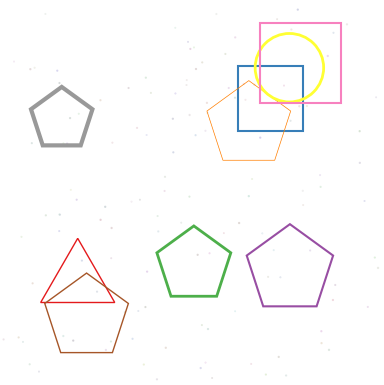[{"shape": "triangle", "thickness": 1, "radius": 0.56, "center": [0.202, 0.27]}, {"shape": "square", "thickness": 1.5, "radius": 0.42, "center": [0.702, 0.744]}, {"shape": "pentagon", "thickness": 2, "radius": 0.5, "center": [0.503, 0.312]}, {"shape": "pentagon", "thickness": 1.5, "radius": 0.59, "center": [0.753, 0.3]}, {"shape": "pentagon", "thickness": 0.5, "radius": 0.57, "center": [0.646, 0.676]}, {"shape": "circle", "thickness": 2, "radius": 0.44, "center": [0.752, 0.824]}, {"shape": "pentagon", "thickness": 1, "radius": 0.57, "center": [0.225, 0.177]}, {"shape": "square", "thickness": 1.5, "radius": 0.52, "center": [0.781, 0.837]}, {"shape": "pentagon", "thickness": 3, "radius": 0.42, "center": [0.16, 0.69]}]